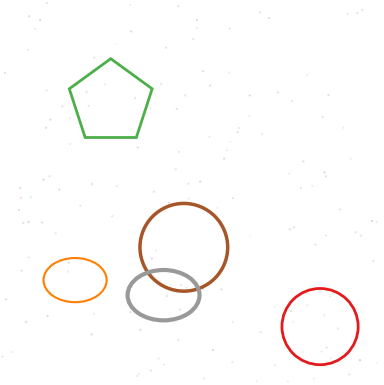[{"shape": "circle", "thickness": 2, "radius": 0.49, "center": [0.831, 0.152]}, {"shape": "pentagon", "thickness": 2, "radius": 0.57, "center": [0.288, 0.734]}, {"shape": "oval", "thickness": 1.5, "radius": 0.41, "center": [0.195, 0.272]}, {"shape": "circle", "thickness": 2.5, "radius": 0.57, "center": [0.477, 0.358]}, {"shape": "oval", "thickness": 3, "radius": 0.47, "center": [0.425, 0.233]}]